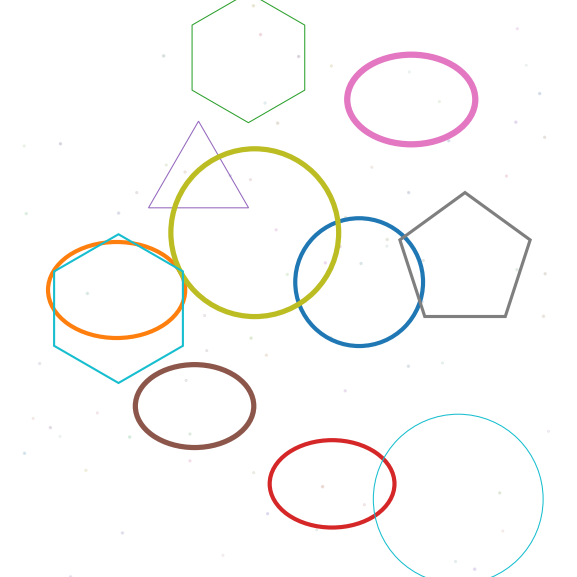[{"shape": "circle", "thickness": 2, "radius": 0.55, "center": [0.622, 0.511]}, {"shape": "oval", "thickness": 2, "radius": 0.59, "center": [0.202, 0.497]}, {"shape": "hexagon", "thickness": 0.5, "radius": 0.56, "center": [0.43, 0.899]}, {"shape": "oval", "thickness": 2, "radius": 0.54, "center": [0.575, 0.161]}, {"shape": "triangle", "thickness": 0.5, "radius": 0.5, "center": [0.344, 0.689]}, {"shape": "oval", "thickness": 2.5, "radius": 0.51, "center": [0.337, 0.296]}, {"shape": "oval", "thickness": 3, "radius": 0.55, "center": [0.712, 0.827]}, {"shape": "pentagon", "thickness": 1.5, "radius": 0.59, "center": [0.805, 0.547]}, {"shape": "circle", "thickness": 2.5, "radius": 0.73, "center": [0.441, 0.596]}, {"shape": "hexagon", "thickness": 1, "radius": 0.64, "center": [0.205, 0.465]}, {"shape": "circle", "thickness": 0.5, "radius": 0.74, "center": [0.793, 0.135]}]